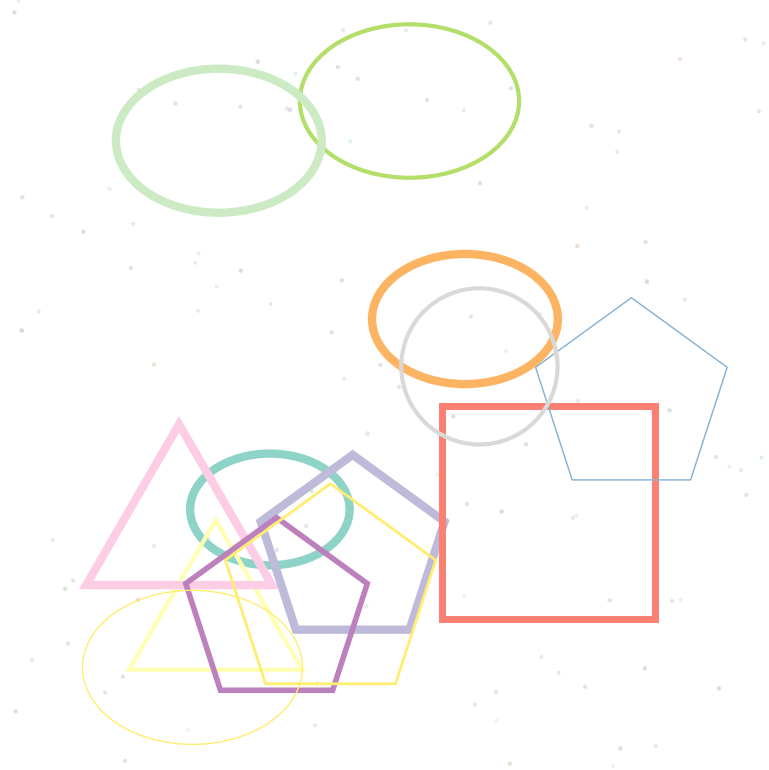[{"shape": "oval", "thickness": 3, "radius": 0.52, "center": [0.351, 0.338]}, {"shape": "triangle", "thickness": 1.5, "radius": 0.65, "center": [0.28, 0.195]}, {"shape": "pentagon", "thickness": 3, "radius": 0.63, "center": [0.458, 0.284]}, {"shape": "square", "thickness": 2.5, "radius": 0.69, "center": [0.713, 0.335]}, {"shape": "pentagon", "thickness": 0.5, "radius": 0.65, "center": [0.82, 0.483]}, {"shape": "oval", "thickness": 3, "radius": 0.6, "center": [0.604, 0.586]}, {"shape": "oval", "thickness": 1.5, "radius": 0.71, "center": [0.532, 0.869]}, {"shape": "triangle", "thickness": 3, "radius": 0.7, "center": [0.233, 0.31]}, {"shape": "circle", "thickness": 1.5, "radius": 0.51, "center": [0.623, 0.524]}, {"shape": "pentagon", "thickness": 2, "radius": 0.62, "center": [0.359, 0.204]}, {"shape": "oval", "thickness": 3, "radius": 0.67, "center": [0.284, 0.817]}, {"shape": "pentagon", "thickness": 1, "radius": 0.72, "center": [0.429, 0.228]}, {"shape": "oval", "thickness": 0.5, "radius": 0.71, "center": [0.25, 0.133]}]